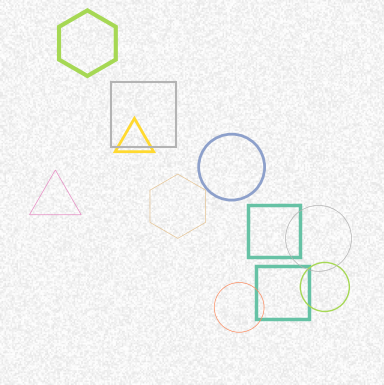[{"shape": "square", "thickness": 2.5, "radius": 0.34, "center": [0.712, 0.4]}, {"shape": "square", "thickness": 2.5, "radius": 0.35, "center": [0.733, 0.241]}, {"shape": "circle", "thickness": 0.5, "radius": 0.32, "center": [0.621, 0.202]}, {"shape": "circle", "thickness": 2, "radius": 0.43, "center": [0.602, 0.566]}, {"shape": "triangle", "thickness": 0.5, "radius": 0.39, "center": [0.144, 0.481]}, {"shape": "hexagon", "thickness": 3, "radius": 0.43, "center": [0.227, 0.888]}, {"shape": "circle", "thickness": 1, "radius": 0.32, "center": [0.844, 0.255]}, {"shape": "triangle", "thickness": 2, "radius": 0.29, "center": [0.349, 0.635]}, {"shape": "hexagon", "thickness": 0.5, "radius": 0.42, "center": [0.462, 0.464]}, {"shape": "circle", "thickness": 0.5, "radius": 0.43, "center": [0.827, 0.381]}, {"shape": "square", "thickness": 1.5, "radius": 0.42, "center": [0.372, 0.702]}]